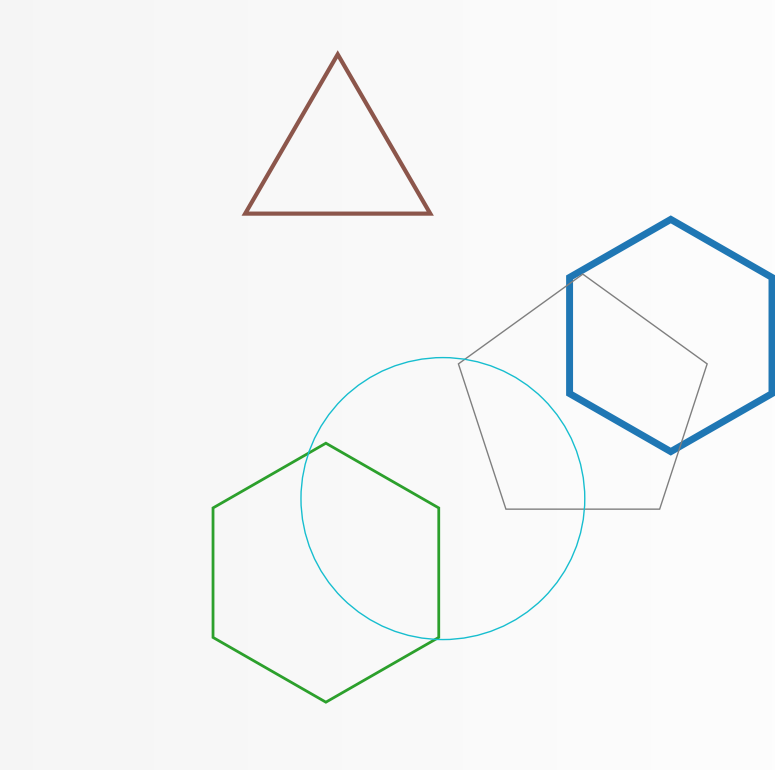[{"shape": "hexagon", "thickness": 2.5, "radius": 0.75, "center": [0.866, 0.564]}, {"shape": "hexagon", "thickness": 1, "radius": 0.84, "center": [0.421, 0.256]}, {"shape": "triangle", "thickness": 1.5, "radius": 0.69, "center": [0.436, 0.792]}, {"shape": "pentagon", "thickness": 0.5, "radius": 0.84, "center": [0.752, 0.475]}, {"shape": "circle", "thickness": 0.5, "radius": 0.92, "center": [0.571, 0.352]}]